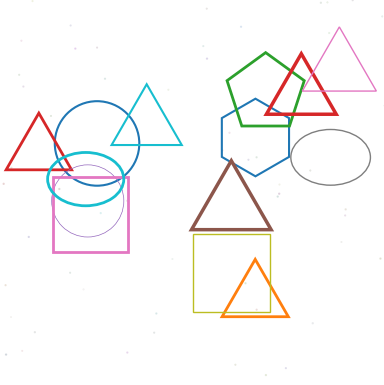[{"shape": "circle", "thickness": 1.5, "radius": 0.55, "center": [0.252, 0.627]}, {"shape": "hexagon", "thickness": 1.5, "radius": 0.5, "center": [0.663, 0.643]}, {"shape": "triangle", "thickness": 2, "radius": 0.5, "center": [0.663, 0.227]}, {"shape": "pentagon", "thickness": 2, "radius": 0.53, "center": [0.69, 0.758]}, {"shape": "triangle", "thickness": 2, "radius": 0.49, "center": [0.101, 0.608]}, {"shape": "triangle", "thickness": 2.5, "radius": 0.52, "center": [0.783, 0.756]}, {"shape": "circle", "thickness": 0.5, "radius": 0.47, "center": [0.228, 0.478]}, {"shape": "triangle", "thickness": 2.5, "radius": 0.6, "center": [0.601, 0.463]}, {"shape": "square", "thickness": 2, "radius": 0.48, "center": [0.235, 0.443]}, {"shape": "triangle", "thickness": 1, "radius": 0.56, "center": [0.881, 0.819]}, {"shape": "oval", "thickness": 1, "radius": 0.52, "center": [0.859, 0.591]}, {"shape": "square", "thickness": 1, "radius": 0.51, "center": [0.602, 0.29]}, {"shape": "oval", "thickness": 2, "radius": 0.49, "center": [0.223, 0.535]}, {"shape": "triangle", "thickness": 1.5, "radius": 0.53, "center": [0.381, 0.676]}]